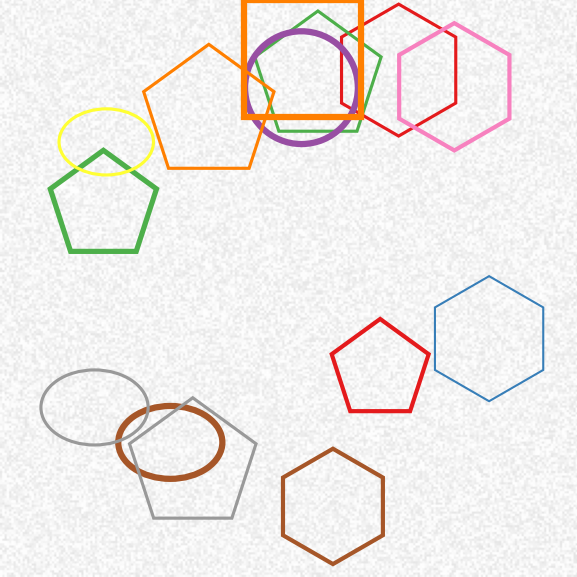[{"shape": "pentagon", "thickness": 2, "radius": 0.44, "center": [0.658, 0.359]}, {"shape": "hexagon", "thickness": 1.5, "radius": 0.57, "center": [0.69, 0.878]}, {"shape": "hexagon", "thickness": 1, "radius": 0.54, "center": [0.847, 0.413]}, {"shape": "pentagon", "thickness": 1.5, "radius": 0.58, "center": [0.55, 0.865]}, {"shape": "pentagon", "thickness": 2.5, "radius": 0.48, "center": [0.179, 0.642]}, {"shape": "circle", "thickness": 3, "radius": 0.49, "center": [0.522, 0.847]}, {"shape": "square", "thickness": 3, "radius": 0.51, "center": [0.524, 0.898]}, {"shape": "pentagon", "thickness": 1.5, "radius": 0.59, "center": [0.362, 0.804]}, {"shape": "oval", "thickness": 1.5, "radius": 0.41, "center": [0.184, 0.753]}, {"shape": "oval", "thickness": 3, "radius": 0.45, "center": [0.295, 0.233]}, {"shape": "hexagon", "thickness": 2, "radius": 0.5, "center": [0.577, 0.122]}, {"shape": "hexagon", "thickness": 2, "radius": 0.55, "center": [0.787, 0.849]}, {"shape": "pentagon", "thickness": 1.5, "radius": 0.58, "center": [0.334, 0.195]}, {"shape": "oval", "thickness": 1.5, "radius": 0.46, "center": [0.164, 0.294]}]